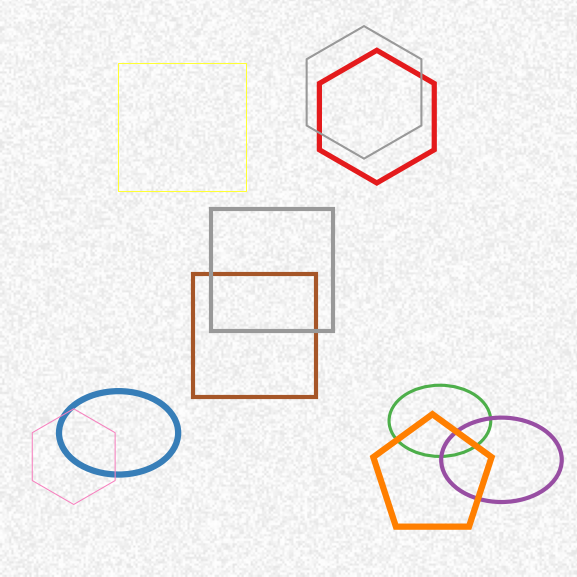[{"shape": "hexagon", "thickness": 2.5, "radius": 0.57, "center": [0.653, 0.797]}, {"shape": "oval", "thickness": 3, "radius": 0.52, "center": [0.205, 0.25]}, {"shape": "oval", "thickness": 1.5, "radius": 0.44, "center": [0.762, 0.27]}, {"shape": "oval", "thickness": 2, "radius": 0.52, "center": [0.868, 0.203]}, {"shape": "pentagon", "thickness": 3, "radius": 0.54, "center": [0.749, 0.174]}, {"shape": "square", "thickness": 0.5, "radius": 0.55, "center": [0.316, 0.779]}, {"shape": "square", "thickness": 2, "radius": 0.53, "center": [0.44, 0.418]}, {"shape": "hexagon", "thickness": 0.5, "radius": 0.41, "center": [0.128, 0.208]}, {"shape": "hexagon", "thickness": 1, "radius": 0.57, "center": [0.63, 0.839]}, {"shape": "square", "thickness": 2, "radius": 0.53, "center": [0.471, 0.531]}]